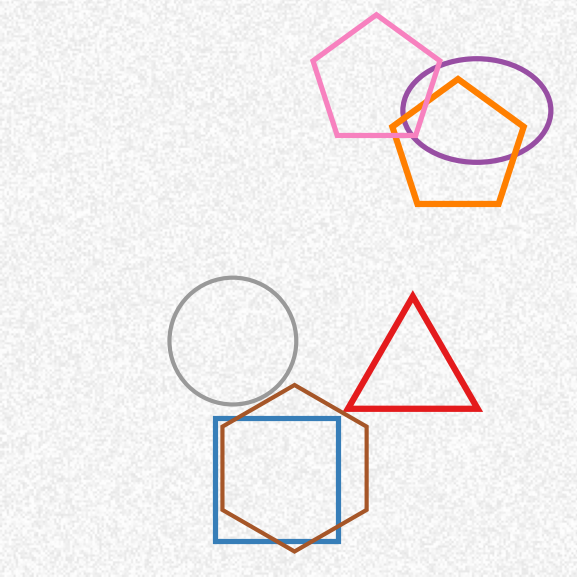[{"shape": "triangle", "thickness": 3, "radius": 0.65, "center": [0.715, 0.356]}, {"shape": "square", "thickness": 2.5, "radius": 0.54, "center": [0.479, 0.169]}, {"shape": "oval", "thickness": 2.5, "radius": 0.64, "center": [0.826, 0.808]}, {"shape": "pentagon", "thickness": 3, "radius": 0.6, "center": [0.793, 0.743]}, {"shape": "hexagon", "thickness": 2, "radius": 0.72, "center": [0.51, 0.188]}, {"shape": "pentagon", "thickness": 2.5, "radius": 0.58, "center": [0.652, 0.858]}, {"shape": "circle", "thickness": 2, "radius": 0.55, "center": [0.403, 0.409]}]